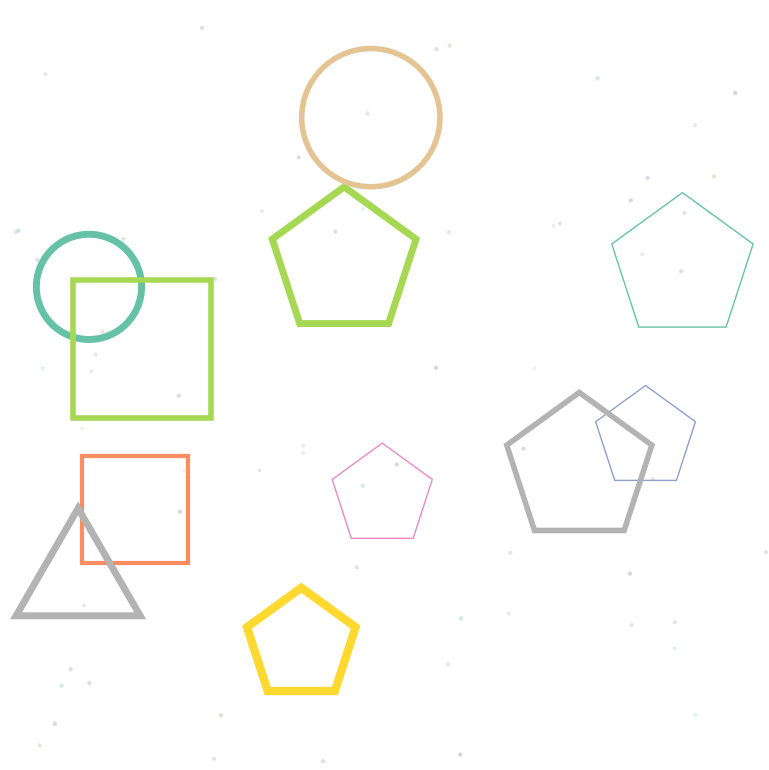[{"shape": "circle", "thickness": 2.5, "radius": 0.34, "center": [0.116, 0.627]}, {"shape": "pentagon", "thickness": 0.5, "radius": 0.48, "center": [0.886, 0.653]}, {"shape": "square", "thickness": 1.5, "radius": 0.34, "center": [0.175, 0.338]}, {"shape": "pentagon", "thickness": 0.5, "radius": 0.34, "center": [0.838, 0.431]}, {"shape": "pentagon", "thickness": 0.5, "radius": 0.34, "center": [0.496, 0.356]}, {"shape": "square", "thickness": 2, "radius": 0.45, "center": [0.185, 0.547]}, {"shape": "pentagon", "thickness": 2.5, "radius": 0.49, "center": [0.447, 0.659]}, {"shape": "pentagon", "thickness": 3, "radius": 0.37, "center": [0.391, 0.163]}, {"shape": "circle", "thickness": 2, "radius": 0.45, "center": [0.482, 0.847]}, {"shape": "pentagon", "thickness": 2, "radius": 0.5, "center": [0.752, 0.391]}, {"shape": "triangle", "thickness": 2.5, "radius": 0.47, "center": [0.101, 0.247]}]